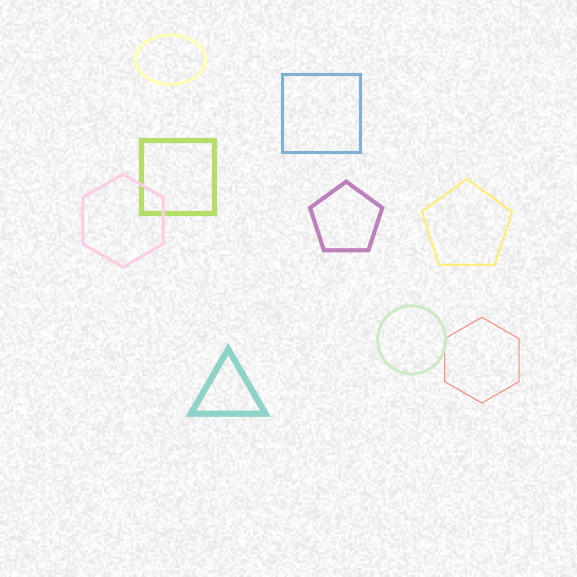[{"shape": "triangle", "thickness": 3, "radius": 0.37, "center": [0.395, 0.32]}, {"shape": "oval", "thickness": 1.5, "radius": 0.3, "center": [0.295, 0.896]}, {"shape": "hexagon", "thickness": 0.5, "radius": 0.37, "center": [0.834, 0.376]}, {"shape": "square", "thickness": 1.5, "radius": 0.34, "center": [0.555, 0.803]}, {"shape": "square", "thickness": 2.5, "radius": 0.32, "center": [0.307, 0.693]}, {"shape": "hexagon", "thickness": 1.5, "radius": 0.4, "center": [0.213, 0.617]}, {"shape": "pentagon", "thickness": 2, "radius": 0.33, "center": [0.599, 0.619]}, {"shape": "circle", "thickness": 1.5, "radius": 0.29, "center": [0.713, 0.411]}, {"shape": "pentagon", "thickness": 1, "radius": 0.41, "center": [0.809, 0.607]}]